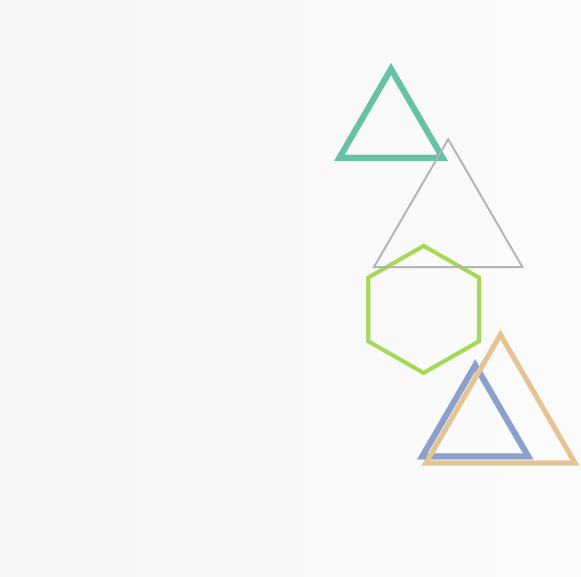[{"shape": "triangle", "thickness": 3, "radius": 0.51, "center": [0.673, 0.777]}, {"shape": "triangle", "thickness": 3, "radius": 0.53, "center": [0.818, 0.261]}, {"shape": "hexagon", "thickness": 2, "radius": 0.55, "center": [0.729, 0.463]}, {"shape": "triangle", "thickness": 2.5, "radius": 0.74, "center": [0.861, 0.271]}, {"shape": "triangle", "thickness": 1, "radius": 0.74, "center": [0.771, 0.61]}]